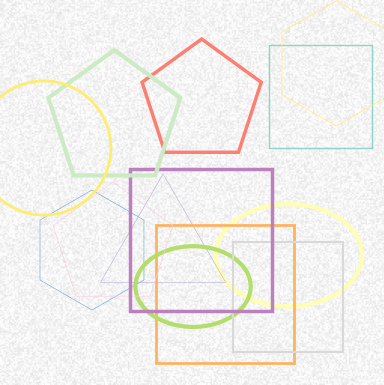[{"shape": "square", "thickness": 1, "radius": 0.67, "center": [0.832, 0.749]}, {"shape": "oval", "thickness": 3, "radius": 0.95, "center": [0.75, 0.337]}, {"shape": "triangle", "thickness": 0.5, "radius": 0.94, "center": [0.424, 0.36]}, {"shape": "pentagon", "thickness": 2.5, "radius": 0.81, "center": [0.524, 0.736]}, {"shape": "hexagon", "thickness": 0.5, "radius": 0.78, "center": [0.239, 0.351]}, {"shape": "square", "thickness": 2, "radius": 0.9, "center": [0.585, 0.236]}, {"shape": "oval", "thickness": 3, "radius": 0.75, "center": [0.501, 0.256]}, {"shape": "pentagon", "thickness": 0.5, "radius": 0.82, "center": [0.294, 0.363]}, {"shape": "square", "thickness": 1.5, "radius": 0.71, "center": [0.747, 0.228]}, {"shape": "square", "thickness": 2.5, "radius": 0.92, "center": [0.522, 0.376]}, {"shape": "pentagon", "thickness": 3, "radius": 0.9, "center": [0.297, 0.69]}, {"shape": "hexagon", "thickness": 0.5, "radius": 0.81, "center": [0.873, 0.835]}, {"shape": "circle", "thickness": 2, "radius": 0.87, "center": [0.114, 0.616]}]